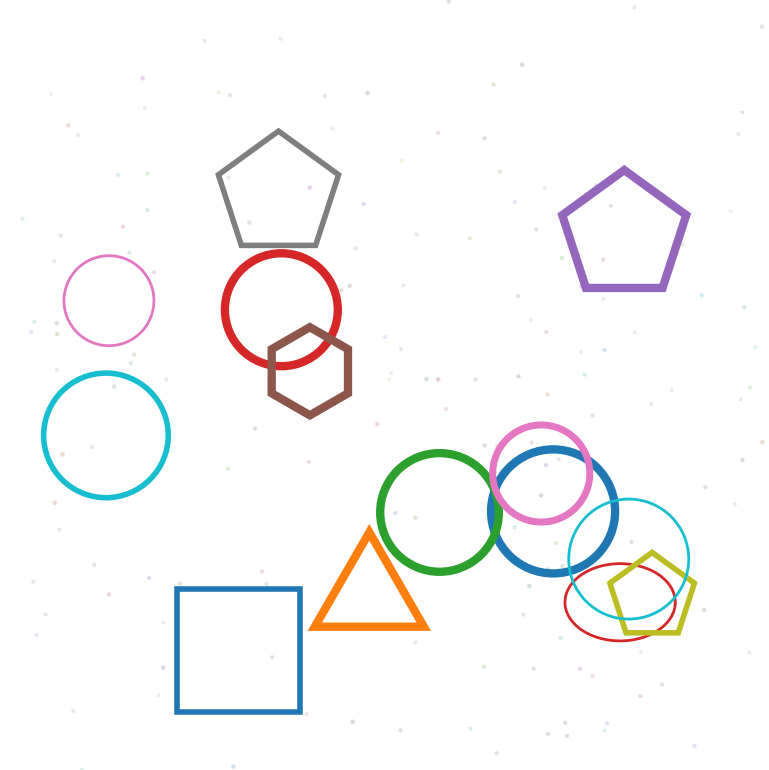[{"shape": "square", "thickness": 2, "radius": 0.4, "center": [0.31, 0.156]}, {"shape": "circle", "thickness": 3, "radius": 0.4, "center": [0.718, 0.336]}, {"shape": "triangle", "thickness": 3, "radius": 0.41, "center": [0.48, 0.227]}, {"shape": "circle", "thickness": 3, "radius": 0.39, "center": [0.571, 0.335]}, {"shape": "oval", "thickness": 1, "radius": 0.36, "center": [0.805, 0.218]}, {"shape": "circle", "thickness": 3, "radius": 0.37, "center": [0.365, 0.598]}, {"shape": "pentagon", "thickness": 3, "radius": 0.42, "center": [0.811, 0.695]}, {"shape": "hexagon", "thickness": 3, "radius": 0.29, "center": [0.402, 0.518]}, {"shape": "circle", "thickness": 1, "radius": 0.29, "center": [0.141, 0.609]}, {"shape": "circle", "thickness": 2.5, "radius": 0.32, "center": [0.703, 0.385]}, {"shape": "pentagon", "thickness": 2, "radius": 0.41, "center": [0.362, 0.748]}, {"shape": "pentagon", "thickness": 2, "radius": 0.29, "center": [0.847, 0.225]}, {"shape": "circle", "thickness": 2, "radius": 0.4, "center": [0.138, 0.435]}, {"shape": "circle", "thickness": 1, "radius": 0.39, "center": [0.817, 0.274]}]